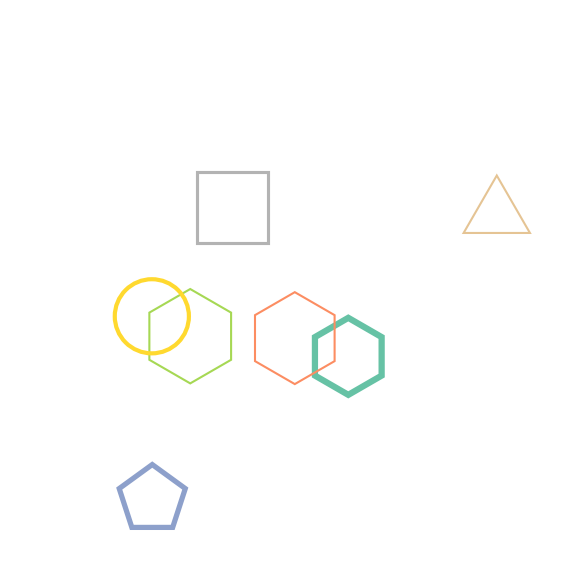[{"shape": "hexagon", "thickness": 3, "radius": 0.33, "center": [0.603, 0.382]}, {"shape": "hexagon", "thickness": 1, "radius": 0.4, "center": [0.51, 0.414]}, {"shape": "pentagon", "thickness": 2.5, "radius": 0.3, "center": [0.264, 0.135]}, {"shape": "hexagon", "thickness": 1, "radius": 0.41, "center": [0.329, 0.417]}, {"shape": "circle", "thickness": 2, "radius": 0.32, "center": [0.263, 0.451]}, {"shape": "triangle", "thickness": 1, "radius": 0.33, "center": [0.86, 0.629]}, {"shape": "square", "thickness": 1.5, "radius": 0.31, "center": [0.403, 0.64]}]